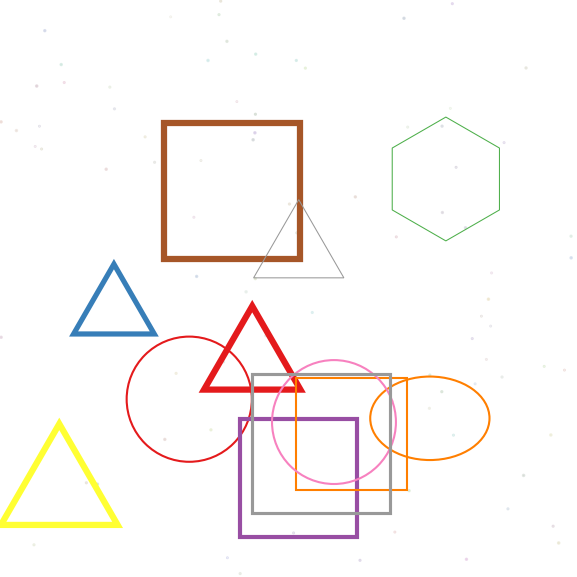[{"shape": "circle", "thickness": 1, "radius": 0.54, "center": [0.328, 0.308]}, {"shape": "triangle", "thickness": 3, "radius": 0.48, "center": [0.437, 0.373]}, {"shape": "triangle", "thickness": 2.5, "radius": 0.4, "center": [0.197, 0.461]}, {"shape": "hexagon", "thickness": 0.5, "radius": 0.54, "center": [0.772, 0.689]}, {"shape": "square", "thickness": 2, "radius": 0.51, "center": [0.517, 0.172]}, {"shape": "square", "thickness": 1, "radius": 0.48, "center": [0.609, 0.247]}, {"shape": "oval", "thickness": 1, "radius": 0.52, "center": [0.744, 0.275]}, {"shape": "triangle", "thickness": 3, "radius": 0.58, "center": [0.103, 0.148]}, {"shape": "square", "thickness": 3, "radius": 0.59, "center": [0.402, 0.669]}, {"shape": "circle", "thickness": 1, "radius": 0.54, "center": [0.578, 0.268]}, {"shape": "triangle", "thickness": 0.5, "radius": 0.45, "center": [0.517, 0.563]}, {"shape": "square", "thickness": 1.5, "radius": 0.6, "center": [0.555, 0.231]}]